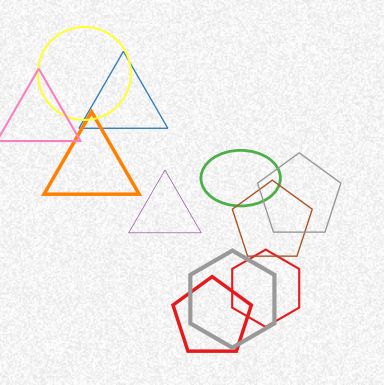[{"shape": "pentagon", "thickness": 2.5, "radius": 0.54, "center": [0.551, 0.174]}, {"shape": "hexagon", "thickness": 1.5, "radius": 0.5, "center": [0.69, 0.251]}, {"shape": "triangle", "thickness": 1, "radius": 0.67, "center": [0.321, 0.733]}, {"shape": "oval", "thickness": 2, "radius": 0.52, "center": [0.625, 0.537]}, {"shape": "triangle", "thickness": 0.5, "radius": 0.54, "center": [0.428, 0.45]}, {"shape": "triangle", "thickness": 2.5, "radius": 0.71, "center": [0.238, 0.567]}, {"shape": "circle", "thickness": 1.5, "radius": 0.6, "center": [0.219, 0.809]}, {"shape": "pentagon", "thickness": 1, "radius": 0.55, "center": [0.707, 0.423]}, {"shape": "triangle", "thickness": 1.5, "radius": 0.63, "center": [0.101, 0.696]}, {"shape": "pentagon", "thickness": 1, "radius": 0.57, "center": [0.777, 0.489]}, {"shape": "hexagon", "thickness": 3, "radius": 0.63, "center": [0.604, 0.223]}]